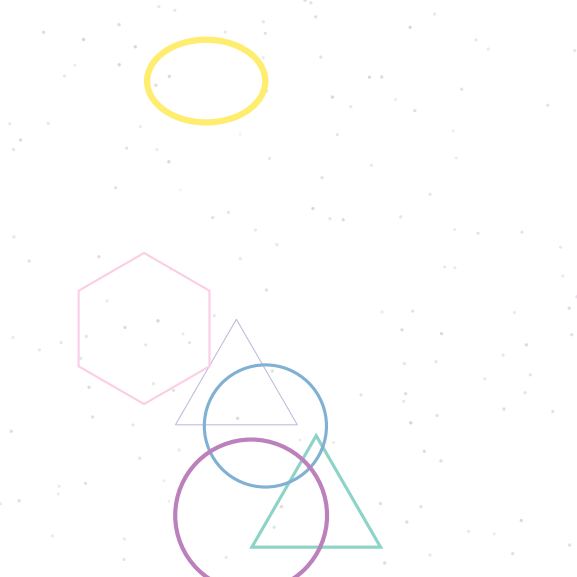[{"shape": "triangle", "thickness": 1.5, "radius": 0.64, "center": [0.548, 0.116]}, {"shape": "triangle", "thickness": 0.5, "radius": 0.61, "center": [0.409, 0.324]}, {"shape": "circle", "thickness": 1.5, "radius": 0.53, "center": [0.46, 0.262]}, {"shape": "hexagon", "thickness": 1, "radius": 0.65, "center": [0.249, 0.43]}, {"shape": "circle", "thickness": 2, "radius": 0.66, "center": [0.435, 0.107]}, {"shape": "oval", "thickness": 3, "radius": 0.51, "center": [0.357, 0.859]}]